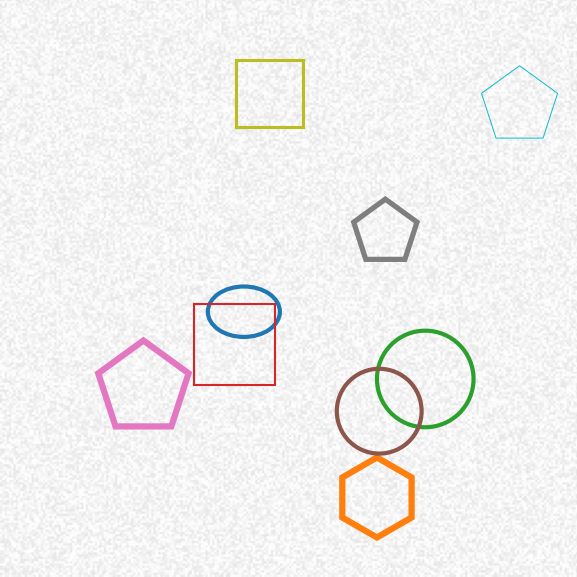[{"shape": "oval", "thickness": 2, "radius": 0.31, "center": [0.422, 0.459]}, {"shape": "hexagon", "thickness": 3, "radius": 0.35, "center": [0.653, 0.138]}, {"shape": "circle", "thickness": 2, "radius": 0.42, "center": [0.736, 0.343]}, {"shape": "square", "thickness": 1, "radius": 0.35, "center": [0.407, 0.403]}, {"shape": "circle", "thickness": 2, "radius": 0.37, "center": [0.657, 0.287]}, {"shape": "pentagon", "thickness": 3, "radius": 0.41, "center": [0.248, 0.327]}, {"shape": "pentagon", "thickness": 2.5, "radius": 0.29, "center": [0.667, 0.597]}, {"shape": "square", "thickness": 1.5, "radius": 0.29, "center": [0.466, 0.837]}, {"shape": "pentagon", "thickness": 0.5, "radius": 0.35, "center": [0.9, 0.816]}]